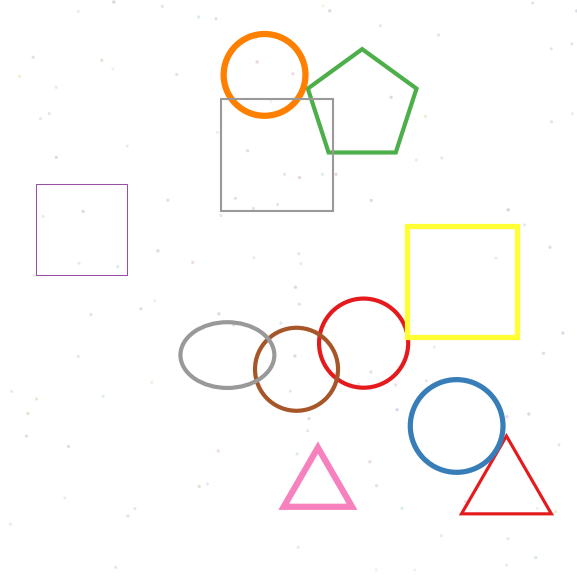[{"shape": "circle", "thickness": 2, "radius": 0.39, "center": [0.63, 0.405]}, {"shape": "triangle", "thickness": 1.5, "radius": 0.45, "center": [0.877, 0.154]}, {"shape": "circle", "thickness": 2.5, "radius": 0.4, "center": [0.791, 0.262]}, {"shape": "pentagon", "thickness": 2, "radius": 0.49, "center": [0.627, 0.815]}, {"shape": "square", "thickness": 0.5, "radius": 0.4, "center": [0.141, 0.602]}, {"shape": "circle", "thickness": 3, "radius": 0.35, "center": [0.458, 0.869]}, {"shape": "square", "thickness": 2.5, "radius": 0.48, "center": [0.8, 0.512]}, {"shape": "circle", "thickness": 2, "radius": 0.36, "center": [0.513, 0.36]}, {"shape": "triangle", "thickness": 3, "radius": 0.34, "center": [0.55, 0.156]}, {"shape": "square", "thickness": 1, "radius": 0.49, "center": [0.479, 0.731]}, {"shape": "oval", "thickness": 2, "radius": 0.41, "center": [0.394, 0.384]}]